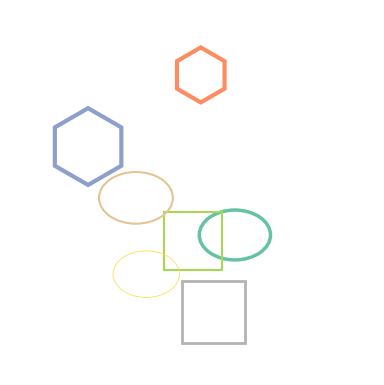[{"shape": "oval", "thickness": 2.5, "radius": 0.46, "center": [0.61, 0.39]}, {"shape": "hexagon", "thickness": 3, "radius": 0.36, "center": [0.521, 0.805]}, {"shape": "hexagon", "thickness": 3, "radius": 0.5, "center": [0.229, 0.619]}, {"shape": "square", "thickness": 1.5, "radius": 0.37, "center": [0.502, 0.375]}, {"shape": "oval", "thickness": 0.5, "radius": 0.43, "center": [0.38, 0.288]}, {"shape": "oval", "thickness": 1.5, "radius": 0.48, "center": [0.353, 0.486]}, {"shape": "square", "thickness": 2, "radius": 0.41, "center": [0.555, 0.189]}]